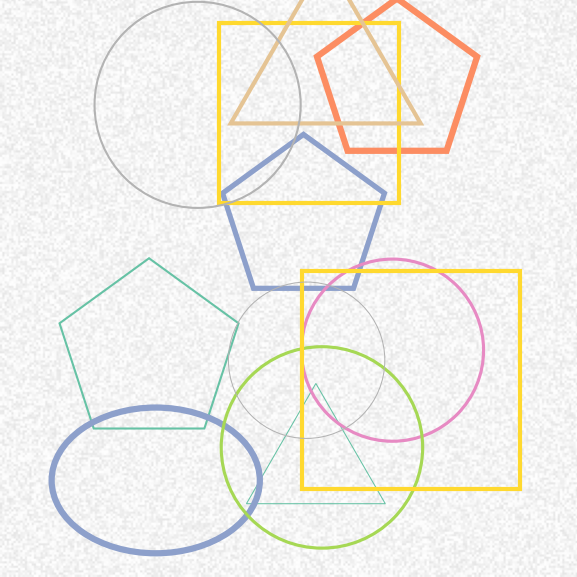[{"shape": "triangle", "thickness": 0.5, "radius": 0.69, "center": [0.547, 0.196]}, {"shape": "pentagon", "thickness": 1, "radius": 0.81, "center": [0.258, 0.389]}, {"shape": "pentagon", "thickness": 3, "radius": 0.73, "center": [0.688, 0.856]}, {"shape": "pentagon", "thickness": 2.5, "radius": 0.74, "center": [0.526, 0.619]}, {"shape": "oval", "thickness": 3, "radius": 0.9, "center": [0.27, 0.167]}, {"shape": "circle", "thickness": 1.5, "radius": 0.79, "center": [0.68, 0.393]}, {"shape": "circle", "thickness": 1.5, "radius": 0.87, "center": [0.557, 0.224]}, {"shape": "square", "thickness": 2, "radius": 0.78, "center": [0.535, 0.803]}, {"shape": "square", "thickness": 2, "radius": 0.94, "center": [0.712, 0.341]}, {"shape": "triangle", "thickness": 2, "radius": 0.95, "center": [0.564, 0.88]}, {"shape": "circle", "thickness": 1, "radius": 0.89, "center": [0.342, 0.818]}, {"shape": "circle", "thickness": 0.5, "radius": 0.68, "center": [0.531, 0.375]}]